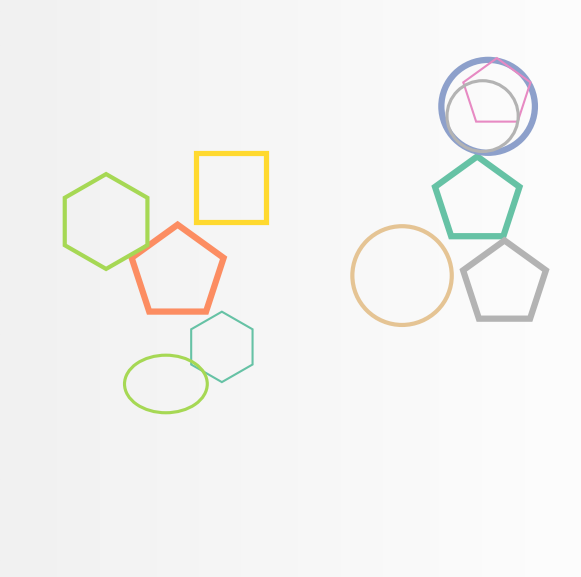[{"shape": "hexagon", "thickness": 1, "radius": 0.3, "center": [0.382, 0.398]}, {"shape": "pentagon", "thickness": 3, "radius": 0.38, "center": [0.821, 0.652]}, {"shape": "pentagon", "thickness": 3, "radius": 0.42, "center": [0.306, 0.527]}, {"shape": "circle", "thickness": 3, "radius": 0.4, "center": [0.84, 0.815]}, {"shape": "pentagon", "thickness": 1, "radius": 0.3, "center": [0.855, 0.838]}, {"shape": "hexagon", "thickness": 2, "radius": 0.41, "center": [0.183, 0.616]}, {"shape": "oval", "thickness": 1.5, "radius": 0.36, "center": [0.285, 0.334]}, {"shape": "square", "thickness": 2.5, "radius": 0.3, "center": [0.398, 0.674]}, {"shape": "circle", "thickness": 2, "radius": 0.43, "center": [0.692, 0.522]}, {"shape": "circle", "thickness": 1.5, "radius": 0.31, "center": [0.83, 0.798]}, {"shape": "pentagon", "thickness": 3, "radius": 0.37, "center": [0.868, 0.508]}]